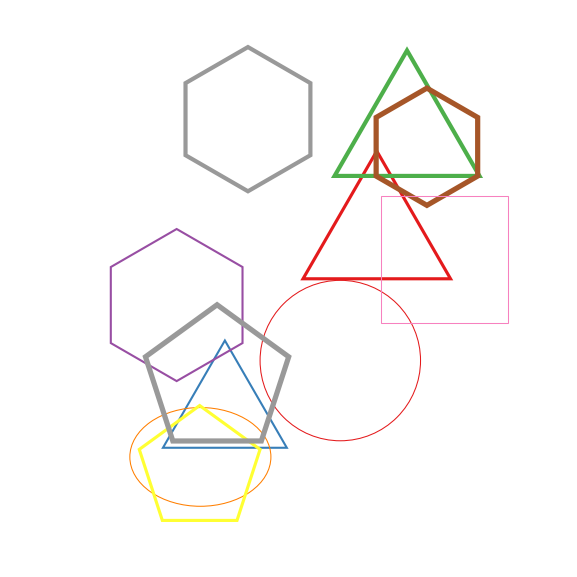[{"shape": "triangle", "thickness": 1.5, "radius": 0.74, "center": [0.652, 0.59]}, {"shape": "circle", "thickness": 0.5, "radius": 0.69, "center": [0.589, 0.375]}, {"shape": "triangle", "thickness": 1, "radius": 0.62, "center": [0.389, 0.286]}, {"shape": "triangle", "thickness": 2, "radius": 0.72, "center": [0.705, 0.767]}, {"shape": "hexagon", "thickness": 1, "radius": 0.66, "center": [0.306, 0.471]}, {"shape": "oval", "thickness": 0.5, "radius": 0.61, "center": [0.347, 0.208]}, {"shape": "pentagon", "thickness": 1.5, "radius": 0.55, "center": [0.346, 0.187]}, {"shape": "hexagon", "thickness": 2.5, "radius": 0.51, "center": [0.739, 0.745]}, {"shape": "square", "thickness": 0.5, "radius": 0.55, "center": [0.77, 0.55]}, {"shape": "hexagon", "thickness": 2, "radius": 0.62, "center": [0.429, 0.793]}, {"shape": "pentagon", "thickness": 2.5, "radius": 0.65, "center": [0.376, 0.341]}]